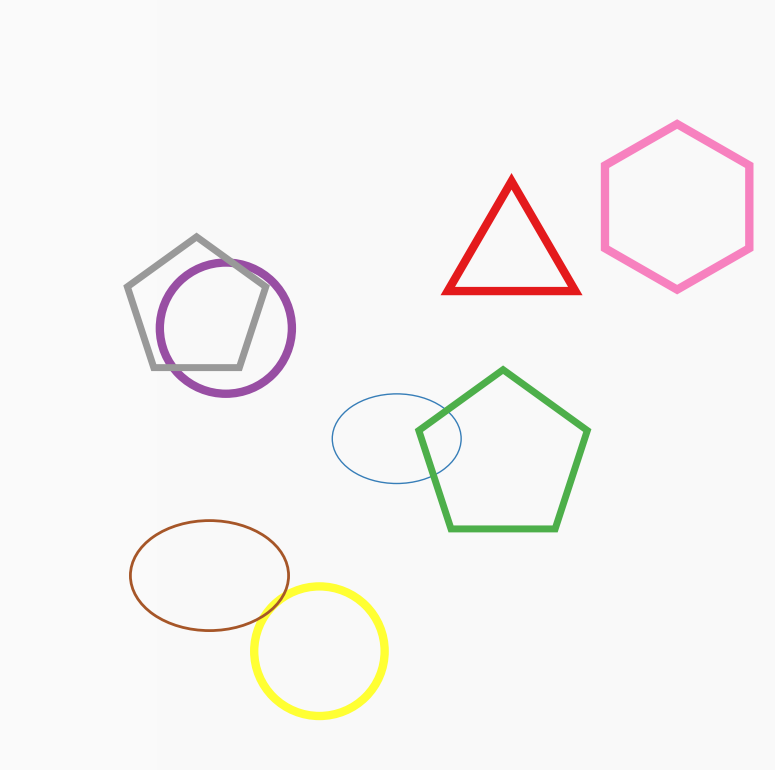[{"shape": "triangle", "thickness": 3, "radius": 0.48, "center": [0.66, 0.67]}, {"shape": "oval", "thickness": 0.5, "radius": 0.42, "center": [0.512, 0.43]}, {"shape": "pentagon", "thickness": 2.5, "radius": 0.57, "center": [0.649, 0.406]}, {"shape": "circle", "thickness": 3, "radius": 0.43, "center": [0.291, 0.574]}, {"shape": "circle", "thickness": 3, "radius": 0.42, "center": [0.412, 0.154]}, {"shape": "oval", "thickness": 1, "radius": 0.51, "center": [0.27, 0.252]}, {"shape": "hexagon", "thickness": 3, "radius": 0.54, "center": [0.874, 0.731]}, {"shape": "pentagon", "thickness": 2.5, "radius": 0.47, "center": [0.254, 0.599]}]